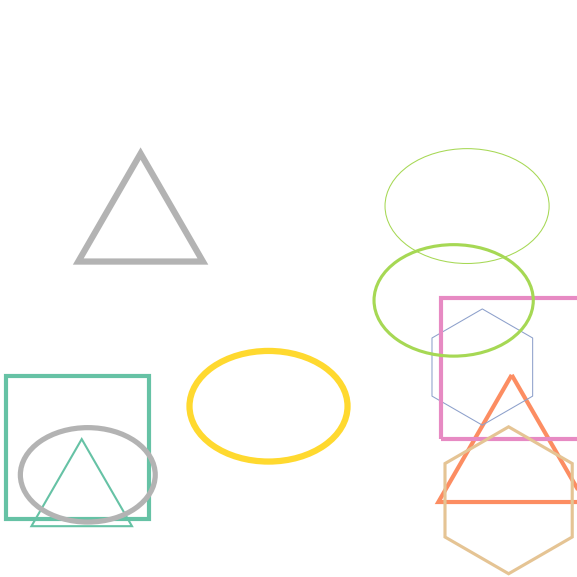[{"shape": "triangle", "thickness": 1, "radius": 0.5, "center": [0.141, 0.138]}, {"shape": "square", "thickness": 2, "radius": 0.62, "center": [0.135, 0.225]}, {"shape": "triangle", "thickness": 2, "radius": 0.73, "center": [0.886, 0.203]}, {"shape": "hexagon", "thickness": 0.5, "radius": 0.5, "center": [0.835, 0.364]}, {"shape": "square", "thickness": 2, "radius": 0.61, "center": [0.886, 0.361]}, {"shape": "oval", "thickness": 0.5, "radius": 0.71, "center": [0.809, 0.642]}, {"shape": "oval", "thickness": 1.5, "radius": 0.69, "center": [0.786, 0.479]}, {"shape": "oval", "thickness": 3, "radius": 0.68, "center": [0.465, 0.296]}, {"shape": "hexagon", "thickness": 1.5, "radius": 0.64, "center": [0.881, 0.133]}, {"shape": "oval", "thickness": 2.5, "radius": 0.58, "center": [0.152, 0.177]}, {"shape": "triangle", "thickness": 3, "radius": 0.62, "center": [0.243, 0.609]}]